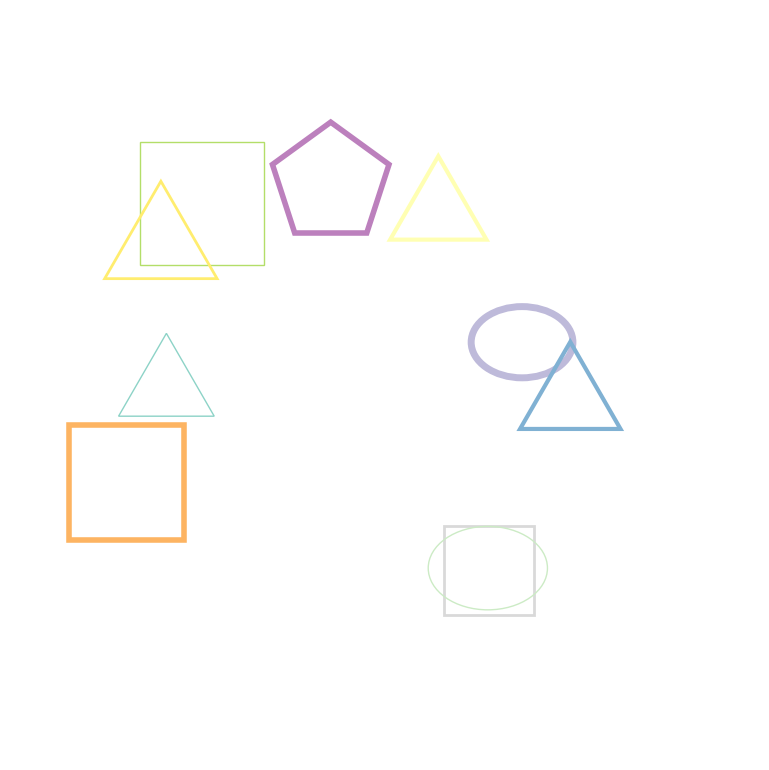[{"shape": "triangle", "thickness": 0.5, "radius": 0.36, "center": [0.216, 0.495]}, {"shape": "triangle", "thickness": 1.5, "radius": 0.36, "center": [0.569, 0.725]}, {"shape": "oval", "thickness": 2.5, "radius": 0.33, "center": [0.678, 0.556]}, {"shape": "triangle", "thickness": 1.5, "radius": 0.38, "center": [0.741, 0.481]}, {"shape": "square", "thickness": 2, "radius": 0.37, "center": [0.164, 0.374]}, {"shape": "square", "thickness": 0.5, "radius": 0.4, "center": [0.262, 0.735]}, {"shape": "square", "thickness": 1, "radius": 0.29, "center": [0.635, 0.259]}, {"shape": "pentagon", "thickness": 2, "radius": 0.4, "center": [0.43, 0.762]}, {"shape": "oval", "thickness": 0.5, "radius": 0.39, "center": [0.634, 0.262]}, {"shape": "triangle", "thickness": 1, "radius": 0.42, "center": [0.209, 0.68]}]